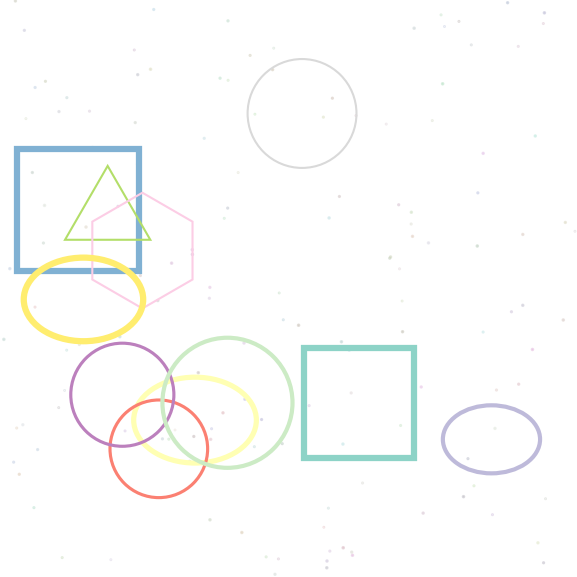[{"shape": "square", "thickness": 3, "radius": 0.48, "center": [0.622, 0.301]}, {"shape": "oval", "thickness": 2.5, "radius": 0.53, "center": [0.338, 0.272]}, {"shape": "oval", "thickness": 2, "radius": 0.42, "center": [0.851, 0.238]}, {"shape": "circle", "thickness": 1.5, "radius": 0.42, "center": [0.275, 0.222]}, {"shape": "square", "thickness": 3, "radius": 0.53, "center": [0.135, 0.635]}, {"shape": "triangle", "thickness": 1, "radius": 0.43, "center": [0.186, 0.627]}, {"shape": "hexagon", "thickness": 1, "radius": 0.5, "center": [0.247, 0.565]}, {"shape": "circle", "thickness": 1, "radius": 0.47, "center": [0.523, 0.803]}, {"shape": "circle", "thickness": 1.5, "radius": 0.45, "center": [0.212, 0.316]}, {"shape": "circle", "thickness": 2, "radius": 0.56, "center": [0.394, 0.302]}, {"shape": "oval", "thickness": 3, "radius": 0.52, "center": [0.145, 0.481]}]